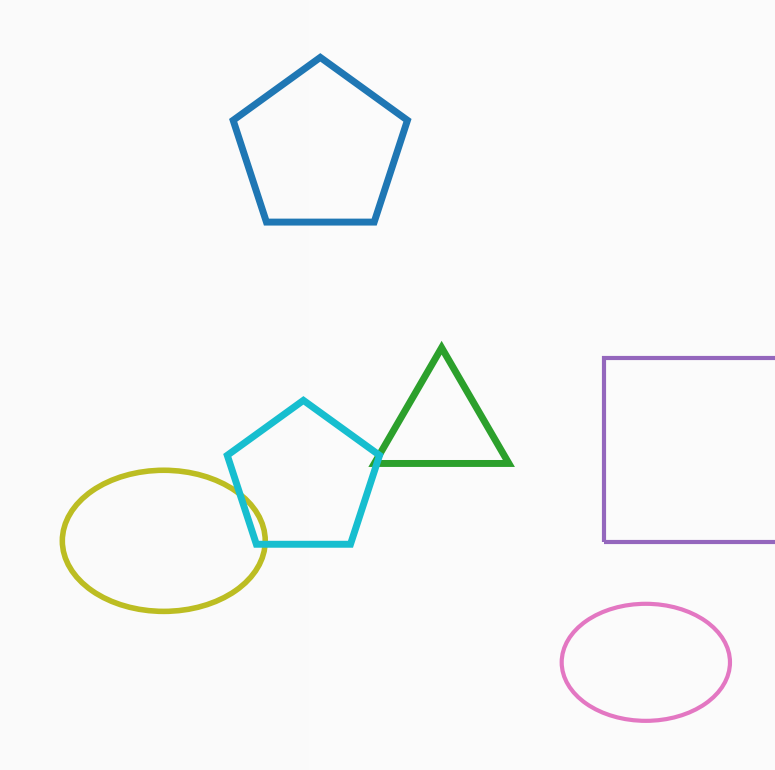[{"shape": "pentagon", "thickness": 2.5, "radius": 0.59, "center": [0.413, 0.807]}, {"shape": "triangle", "thickness": 2.5, "radius": 0.5, "center": [0.57, 0.448]}, {"shape": "square", "thickness": 1.5, "radius": 0.6, "center": [0.899, 0.416]}, {"shape": "oval", "thickness": 1.5, "radius": 0.54, "center": [0.833, 0.14]}, {"shape": "oval", "thickness": 2, "radius": 0.65, "center": [0.211, 0.298]}, {"shape": "pentagon", "thickness": 2.5, "radius": 0.52, "center": [0.392, 0.377]}]